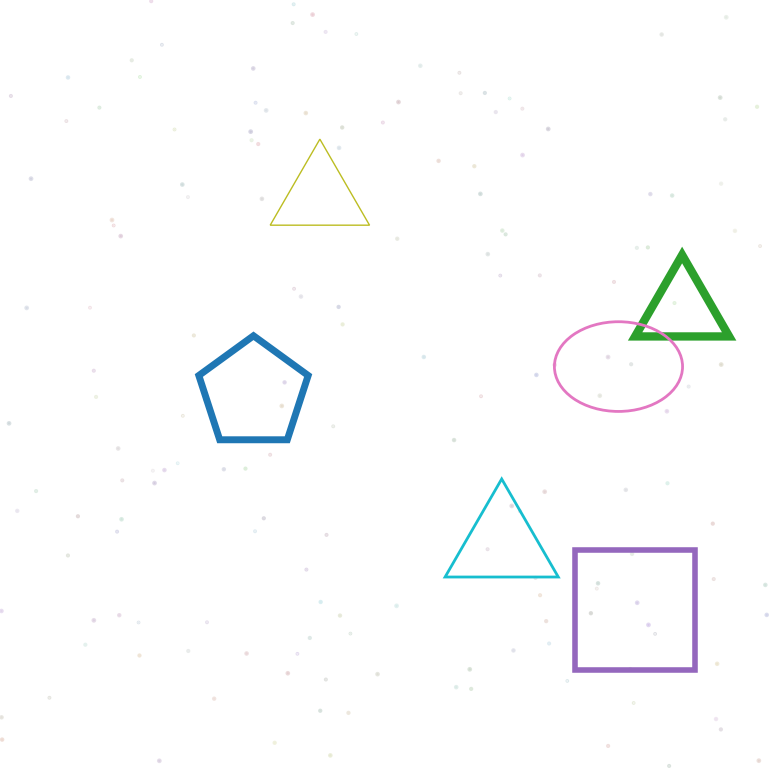[{"shape": "pentagon", "thickness": 2.5, "radius": 0.37, "center": [0.329, 0.489]}, {"shape": "triangle", "thickness": 3, "radius": 0.35, "center": [0.886, 0.598]}, {"shape": "square", "thickness": 2, "radius": 0.39, "center": [0.825, 0.208]}, {"shape": "oval", "thickness": 1, "radius": 0.42, "center": [0.803, 0.524]}, {"shape": "triangle", "thickness": 0.5, "radius": 0.37, "center": [0.415, 0.745]}, {"shape": "triangle", "thickness": 1, "radius": 0.42, "center": [0.652, 0.293]}]